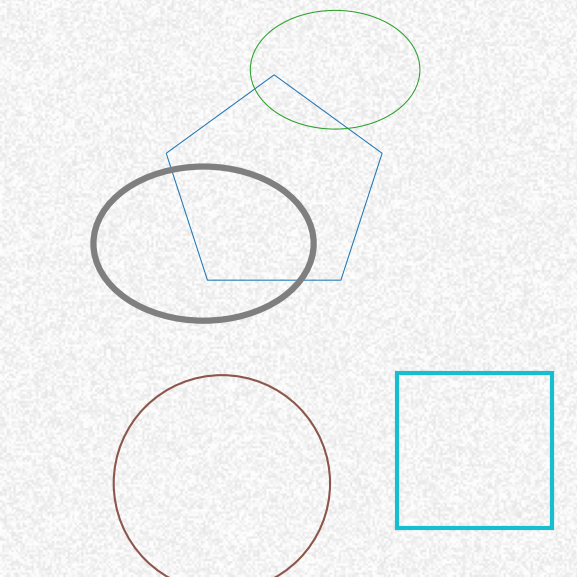[{"shape": "pentagon", "thickness": 0.5, "radius": 0.98, "center": [0.475, 0.673]}, {"shape": "oval", "thickness": 0.5, "radius": 0.73, "center": [0.58, 0.878]}, {"shape": "circle", "thickness": 1, "radius": 0.94, "center": [0.384, 0.162]}, {"shape": "oval", "thickness": 3, "radius": 0.95, "center": [0.352, 0.577]}, {"shape": "square", "thickness": 2, "radius": 0.67, "center": [0.821, 0.219]}]